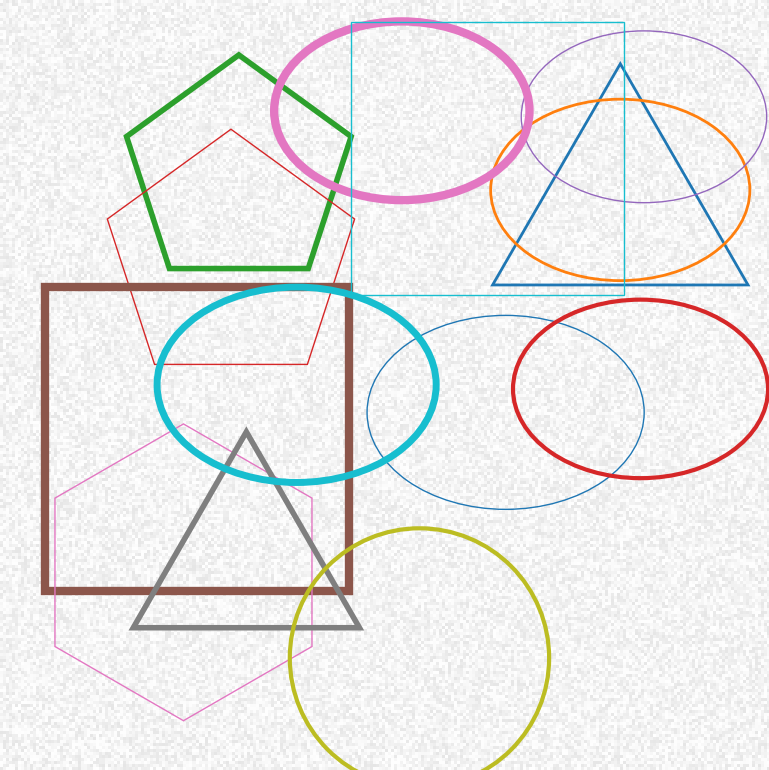[{"shape": "triangle", "thickness": 1, "radius": 0.96, "center": [0.806, 0.726]}, {"shape": "oval", "thickness": 0.5, "radius": 0.9, "center": [0.657, 0.464]}, {"shape": "oval", "thickness": 1, "radius": 0.84, "center": [0.806, 0.753]}, {"shape": "pentagon", "thickness": 2, "radius": 0.77, "center": [0.31, 0.775]}, {"shape": "oval", "thickness": 1.5, "radius": 0.83, "center": [0.832, 0.495]}, {"shape": "pentagon", "thickness": 0.5, "radius": 0.84, "center": [0.3, 0.663]}, {"shape": "oval", "thickness": 0.5, "radius": 0.8, "center": [0.836, 0.848]}, {"shape": "square", "thickness": 3, "radius": 0.99, "center": [0.256, 0.43]}, {"shape": "hexagon", "thickness": 0.5, "radius": 0.96, "center": [0.238, 0.257]}, {"shape": "oval", "thickness": 3, "radius": 0.83, "center": [0.522, 0.856]}, {"shape": "triangle", "thickness": 2, "radius": 0.85, "center": [0.32, 0.27]}, {"shape": "circle", "thickness": 1.5, "radius": 0.84, "center": [0.545, 0.146]}, {"shape": "oval", "thickness": 2.5, "radius": 0.91, "center": [0.385, 0.5]}, {"shape": "square", "thickness": 0.5, "radius": 0.89, "center": [0.633, 0.795]}]